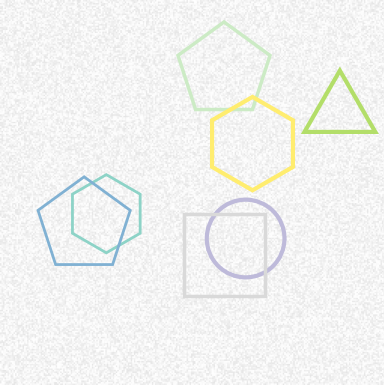[{"shape": "hexagon", "thickness": 2, "radius": 0.51, "center": [0.276, 0.445]}, {"shape": "circle", "thickness": 3, "radius": 0.5, "center": [0.638, 0.38]}, {"shape": "pentagon", "thickness": 2, "radius": 0.63, "center": [0.218, 0.415]}, {"shape": "triangle", "thickness": 3, "radius": 0.53, "center": [0.883, 0.71]}, {"shape": "square", "thickness": 2.5, "radius": 0.53, "center": [0.583, 0.338]}, {"shape": "pentagon", "thickness": 2.5, "radius": 0.63, "center": [0.582, 0.817]}, {"shape": "hexagon", "thickness": 3, "radius": 0.61, "center": [0.656, 0.627]}]